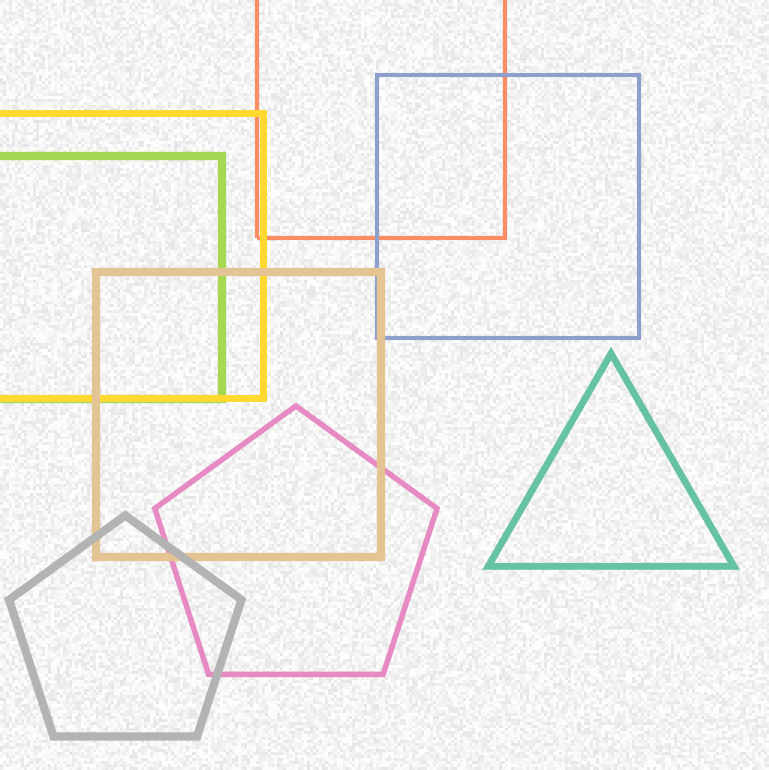[{"shape": "triangle", "thickness": 2.5, "radius": 0.92, "center": [0.794, 0.357]}, {"shape": "square", "thickness": 1.5, "radius": 0.81, "center": [0.495, 0.852]}, {"shape": "square", "thickness": 1.5, "radius": 0.85, "center": [0.66, 0.732]}, {"shape": "pentagon", "thickness": 2, "radius": 0.96, "center": [0.384, 0.28]}, {"shape": "square", "thickness": 3, "radius": 0.79, "center": [0.131, 0.64]}, {"shape": "square", "thickness": 2.5, "radius": 0.92, "center": [0.156, 0.669]}, {"shape": "square", "thickness": 3, "radius": 0.93, "center": [0.31, 0.462]}, {"shape": "pentagon", "thickness": 3, "radius": 0.79, "center": [0.163, 0.172]}]